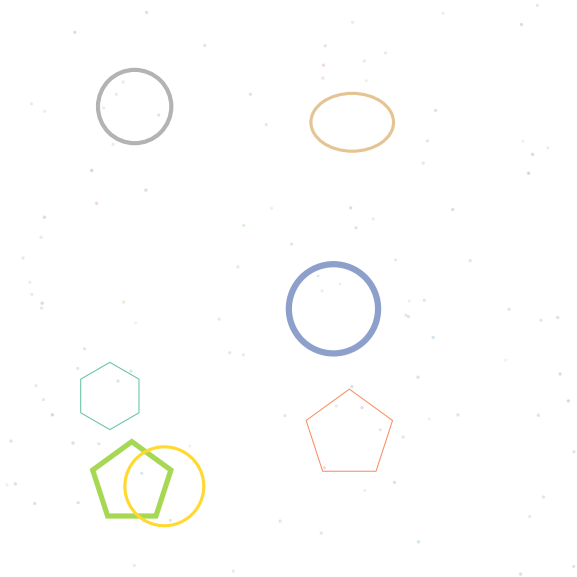[{"shape": "hexagon", "thickness": 0.5, "radius": 0.29, "center": [0.19, 0.313]}, {"shape": "pentagon", "thickness": 0.5, "radius": 0.39, "center": [0.605, 0.247]}, {"shape": "circle", "thickness": 3, "radius": 0.39, "center": [0.577, 0.464]}, {"shape": "pentagon", "thickness": 2.5, "radius": 0.36, "center": [0.228, 0.163]}, {"shape": "circle", "thickness": 1.5, "radius": 0.34, "center": [0.285, 0.157]}, {"shape": "oval", "thickness": 1.5, "radius": 0.36, "center": [0.61, 0.787]}, {"shape": "circle", "thickness": 2, "radius": 0.32, "center": [0.233, 0.815]}]